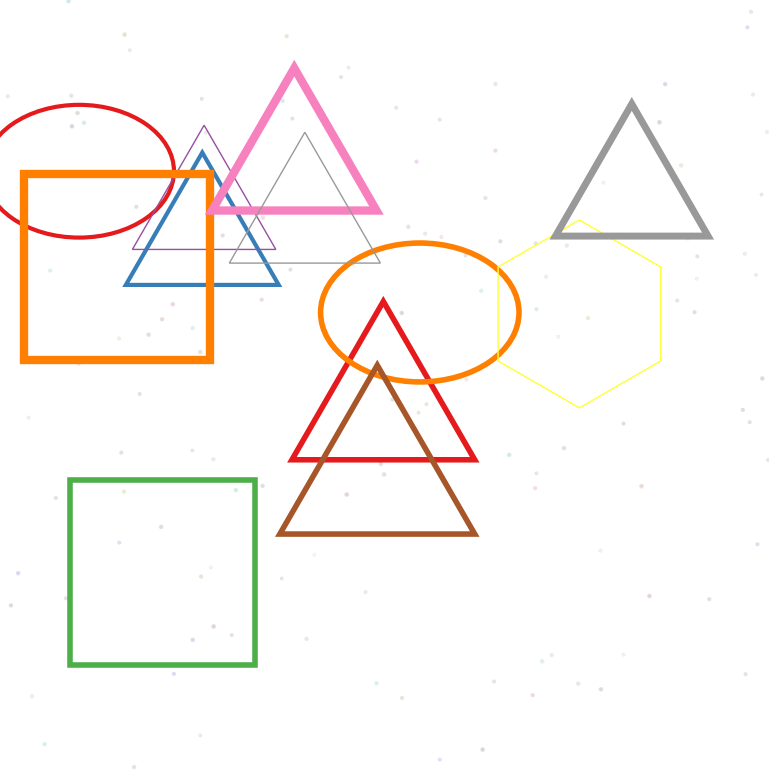[{"shape": "triangle", "thickness": 2, "radius": 0.69, "center": [0.498, 0.471]}, {"shape": "oval", "thickness": 1.5, "radius": 0.62, "center": [0.103, 0.778]}, {"shape": "triangle", "thickness": 1.5, "radius": 0.57, "center": [0.263, 0.687]}, {"shape": "square", "thickness": 2, "radius": 0.6, "center": [0.211, 0.256]}, {"shape": "triangle", "thickness": 0.5, "radius": 0.54, "center": [0.265, 0.73]}, {"shape": "oval", "thickness": 2, "radius": 0.64, "center": [0.545, 0.594]}, {"shape": "square", "thickness": 3, "radius": 0.6, "center": [0.152, 0.653]}, {"shape": "hexagon", "thickness": 0.5, "radius": 0.61, "center": [0.753, 0.592]}, {"shape": "triangle", "thickness": 2, "radius": 0.73, "center": [0.49, 0.38]}, {"shape": "triangle", "thickness": 3, "radius": 0.62, "center": [0.382, 0.788]}, {"shape": "triangle", "thickness": 2.5, "radius": 0.57, "center": [0.82, 0.751]}, {"shape": "triangle", "thickness": 0.5, "radius": 0.57, "center": [0.396, 0.715]}]